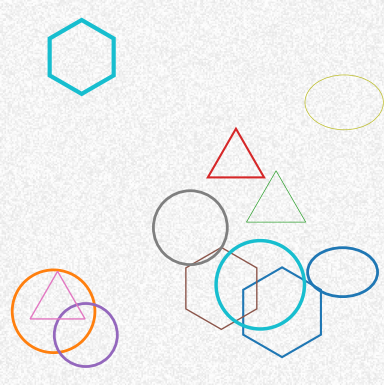[{"shape": "oval", "thickness": 2, "radius": 0.45, "center": [0.89, 0.293]}, {"shape": "hexagon", "thickness": 1.5, "radius": 0.58, "center": [0.733, 0.189]}, {"shape": "circle", "thickness": 2, "radius": 0.54, "center": [0.139, 0.192]}, {"shape": "triangle", "thickness": 0.5, "radius": 0.44, "center": [0.717, 0.468]}, {"shape": "triangle", "thickness": 1.5, "radius": 0.42, "center": [0.613, 0.581]}, {"shape": "circle", "thickness": 2, "radius": 0.41, "center": [0.223, 0.13]}, {"shape": "hexagon", "thickness": 1, "radius": 0.53, "center": [0.575, 0.251]}, {"shape": "triangle", "thickness": 1, "radius": 0.41, "center": [0.15, 0.213]}, {"shape": "circle", "thickness": 2, "radius": 0.48, "center": [0.494, 0.409]}, {"shape": "oval", "thickness": 0.5, "radius": 0.51, "center": [0.894, 0.734]}, {"shape": "circle", "thickness": 2.5, "radius": 0.57, "center": [0.676, 0.26]}, {"shape": "hexagon", "thickness": 3, "radius": 0.48, "center": [0.212, 0.852]}]